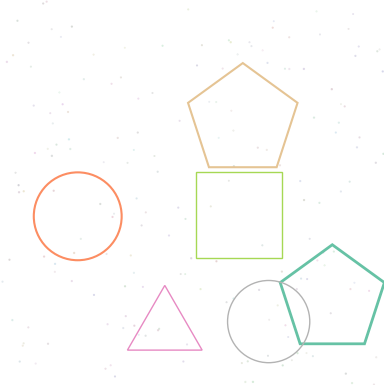[{"shape": "pentagon", "thickness": 2, "radius": 0.71, "center": [0.863, 0.222]}, {"shape": "circle", "thickness": 1.5, "radius": 0.57, "center": [0.202, 0.438]}, {"shape": "triangle", "thickness": 1, "radius": 0.56, "center": [0.428, 0.147]}, {"shape": "square", "thickness": 1, "radius": 0.56, "center": [0.62, 0.442]}, {"shape": "pentagon", "thickness": 1.5, "radius": 0.75, "center": [0.631, 0.687]}, {"shape": "circle", "thickness": 1, "radius": 0.53, "center": [0.698, 0.165]}]